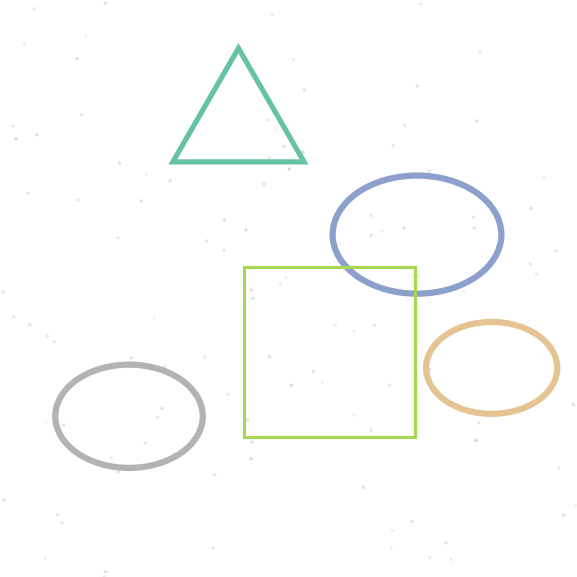[{"shape": "triangle", "thickness": 2.5, "radius": 0.66, "center": [0.413, 0.784]}, {"shape": "oval", "thickness": 3, "radius": 0.73, "center": [0.722, 0.593]}, {"shape": "square", "thickness": 1.5, "radius": 0.74, "center": [0.571, 0.39]}, {"shape": "oval", "thickness": 3, "radius": 0.57, "center": [0.851, 0.362]}, {"shape": "oval", "thickness": 3, "radius": 0.64, "center": [0.223, 0.278]}]